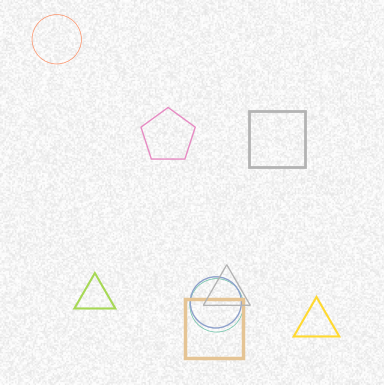[{"shape": "circle", "thickness": 0.5, "radius": 0.35, "center": [0.563, 0.207]}, {"shape": "circle", "thickness": 0.5, "radius": 0.32, "center": [0.147, 0.898]}, {"shape": "circle", "thickness": 1, "radius": 0.33, "center": [0.561, 0.215]}, {"shape": "pentagon", "thickness": 1, "radius": 0.37, "center": [0.437, 0.647]}, {"shape": "triangle", "thickness": 1.5, "radius": 0.31, "center": [0.246, 0.229]}, {"shape": "triangle", "thickness": 1.5, "radius": 0.34, "center": [0.822, 0.16]}, {"shape": "square", "thickness": 2.5, "radius": 0.38, "center": [0.555, 0.147]}, {"shape": "square", "thickness": 2, "radius": 0.36, "center": [0.72, 0.638]}, {"shape": "triangle", "thickness": 1, "radius": 0.35, "center": [0.589, 0.242]}]